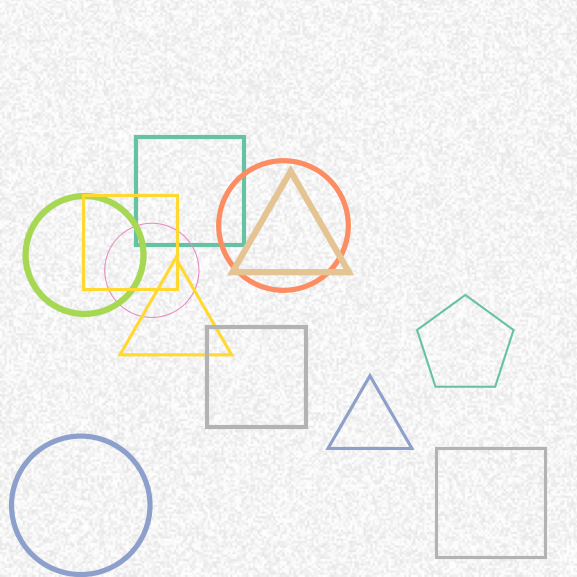[{"shape": "square", "thickness": 2, "radius": 0.46, "center": [0.329, 0.669]}, {"shape": "pentagon", "thickness": 1, "radius": 0.44, "center": [0.806, 0.401]}, {"shape": "circle", "thickness": 2.5, "radius": 0.56, "center": [0.491, 0.609]}, {"shape": "circle", "thickness": 2.5, "radius": 0.6, "center": [0.14, 0.124]}, {"shape": "triangle", "thickness": 1.5, "radius": 0.42, "center": [0.641, 0.265]}, {"shape": "circle", "thickness": 0.5, "radius": 0.41, "center": [0.263, 0.531]}, {"shape": "circle", "thickness": 3, "radius": 0.51, "center": [0.146, 0.558]}, {"shape": "triangle", "thickness": 1.5, "radius": 0.56, "center": [0.304, 0.441]}, {"shape": "square", "thickness": 1.5, "radius": 0.41, "center": [0.226, 0.579]}, {"shape": "triangle", "thickness": 3, "radius": 0.58, "center": [0.503, 0.586]}, {"shape": "square", "thickness": 1.5, "radius": 0.47, "center": [0.85, 0.129]}, {"shape": "square", "thickness": 2, "radius": 0.43, "center": [0.444, 0.346]}]